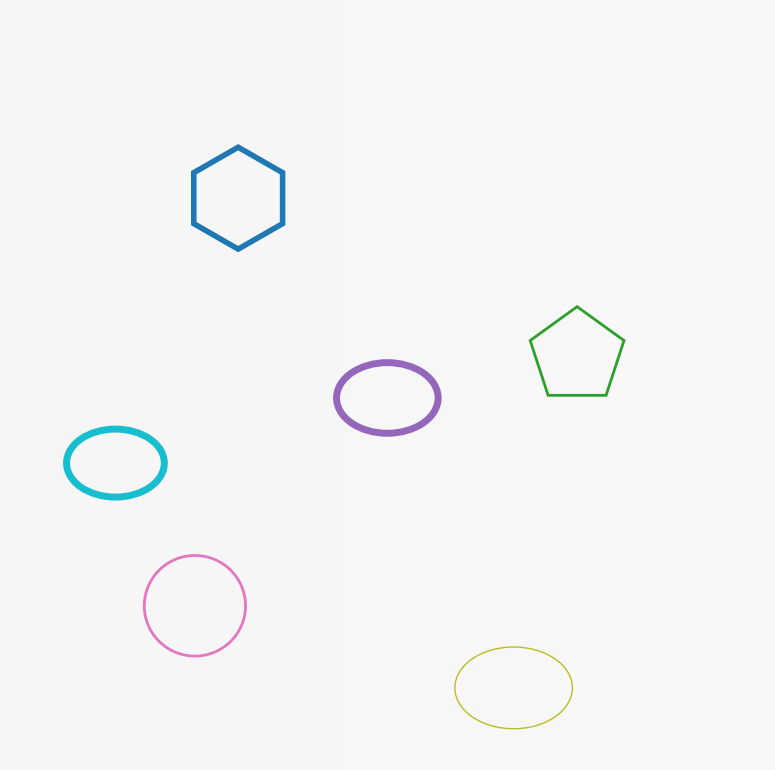[{"shape": "hexagon", "thickness": 2, "radius": 0.33, "center": [0.307, 0.743]}, {"shape": "pentagon", "thickness": 1, "radius": 0.32, "center": [0.745, 0.538]}, {"shape": "oval", "thickness": 2.5, "radius": 0.33, "center": [0.5, 0.483]}, {"shape": "circle", "thickness": 1, "radius": 0.33, "center": [0.252, 0.213]}, {"shape": "oval", "thickness": 0.5, "radius": 0.38, "center": [0.663, 0.107]}, {"shape": "oval", "thickness": 2.5, "radius": 0.32, "center": [0.149, 0.399]}]